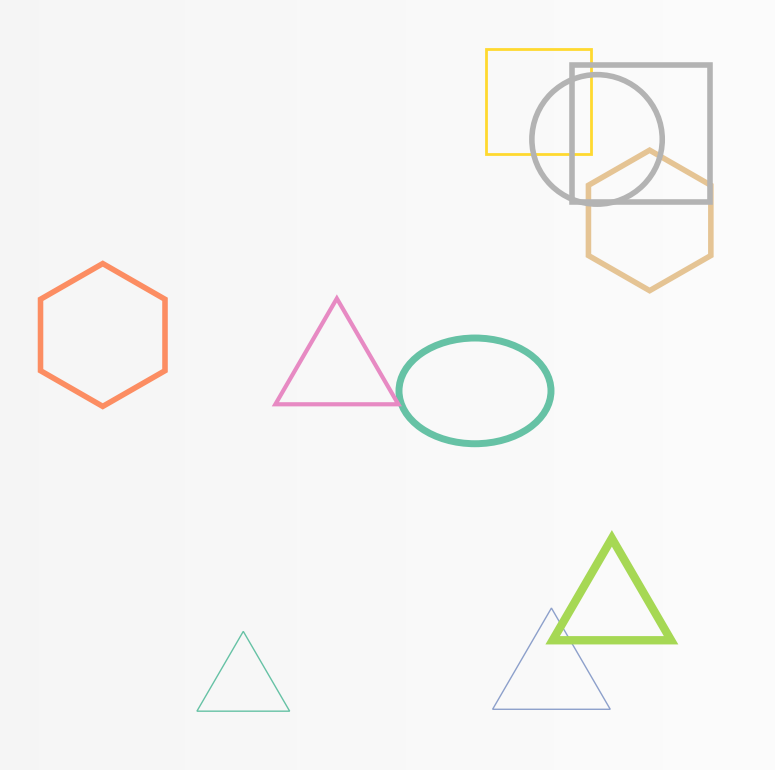[{"shape": "triangle", "thickness": 0.5, "radius": 0.35, "center": [0.314, 0.111]}, {"shape": "oval", "thickness": 2.5, "radius": 0.49, "center": [0.613, 0.492]}, {"shape": "hexagon", "thickness": 2, "radius": 0.46, "center": [0.133, 0.565]}, {"shape": "triangle", "thickness": 0.5, "radius": 0.44, "center": [0.712, 0.123]}, {"shape": "triangle", "thickness": 1.5, "radius": 0.46, "center": [0.435, 0.521]}, {"shape": "triangle", "thickness": 3, "radius": 0.44, "center": [0.79, 0.213]}, {"shape": "square", "thickness": 1, "radius": 0.34, "center": [0.695, 0.868]}, {"shape": "hexagon", "thickness": 2, "radius": 0.46, "center": [0.838, 0.714]}, {"shape": "square", "thickness": 2, "radius": 0.45, "center": [0.827, 0.826]}, {"shape": "circle", "thickness": 2, "radius": 0.42, "center": [0.77, 0.819]}]